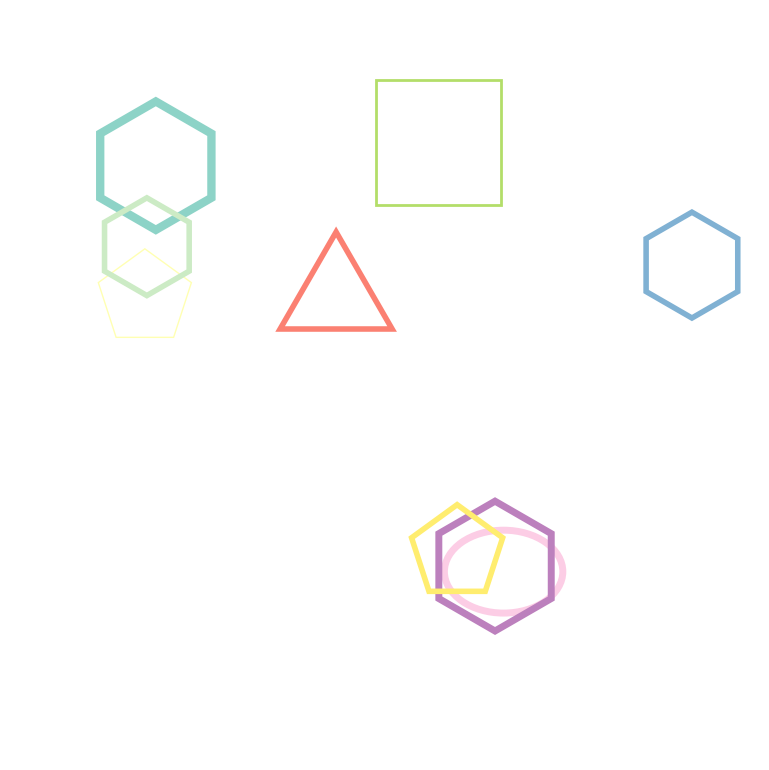[{"shape": "hexagon", "thickness": 3, "radius": 0.42, "center": [0.202, 0.785]}, {"shape": "pentagon", "thickness": 0.5, "radius": 0.32, "center": [0.188, 0.613]}, {"shape": "triangle", "thickness": 2, "radius": 0.42, "center": [0.437, 0.615]}, {"shape": "hexagon", "thickness": 2, "radius": 0.34, "center": [0.899, 0.656]}, {"shape": "square", "thickness": 1, "radius": 0.41, "center": [0.57, 0.815]}, {"shape": "oval", "thickness": 2.5, "radius": 0.38, "center": [0.654, 0.258]}, {"shape": "hexagon", "thickness": 2.5, "radius": 0.42, "center": [0.643, 0.265]}, {"shape": "hexagon", "thickness": 2, "radius": 0.32, "center": [0.191, 0.68]}, {"shape": "pentagon", "thickness": 2, "radius": 0.31, "center": [0.594, 0.282]}]